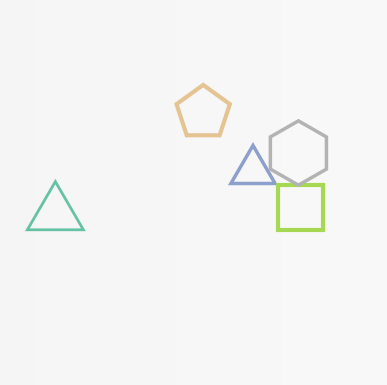[{"shape": "triangle", "thickness": 2, "radius": 0.42, "center": [0.143, 0.445]}, {"shape": "triangle", "thickness": 2.5, "radius": 0.33, "center": [0.653, 0.556]}, {"shape": "square", "thickness": 3, "radius": 0.29, "center": [0.775, 0.461]}, {"shape": "pentagon", "thickness": 3, "radius": 0.36, "center": [0.524, 0.707]}, {"shape": "hexagon", "thickness": 2.5, "radius": 0.42, "center": [0.77, 0.603]}]